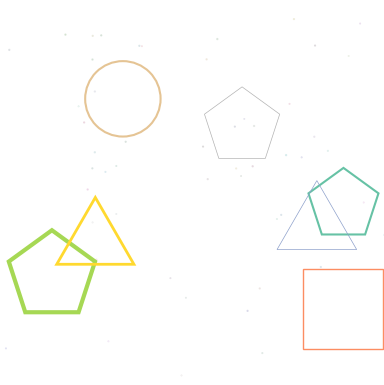[{"shape": "pentagon", "thickness": 1.5, "radius": 0.48, "center": [0.892, 0.468]}, {"shape": "square", "thickness": 1, "radius": 0.52, "center": [0.891, 0.197]}, {"shape": "triangle", "thickness": 0.5, "radius": 0.6, "center": [0.823, 0.412]}, {"shape": "pentagon", "thickness": 3, "radius": 0.59, "center": [0.135, 0.284]}, {"shape": "triangle", "thickness": 2, "radius": 0.58, "center": [0.248, 0.371]}, {"shape": "circle", "thickness": 1.5, "radius": 0.49, "center": [0.319, 0.743]}, {"shape": "pentagon", "thickness": 0.5, "radius": 0.51, "center": [0.629, 0.672]}]